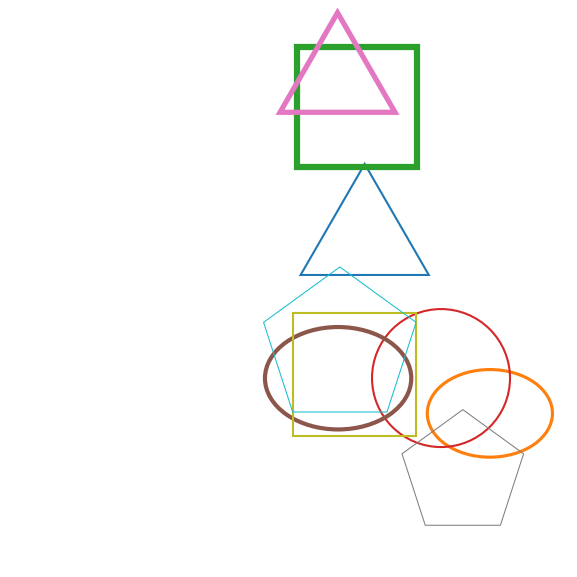[{"shape": "triangle", "thickness": 1, "radius": 0.64, "center": [0.632, 0.587]}, {"shape": "oval", "thickness": 1.5, "radius": 0.54, "center": [0.848, 0.283]}, {"shape": "square", "thickness": 3, "radius": 0.52, "center": [0.618, 0.814]}, {"shape": "circle", "thickness": 1, "radius": 0.6, "center": [0.764, 0.344]}, {"shape": "oval", "thickness": 2, "radius": 0.63, "center": [0.585, 0.344]}, {"shape": "triangle", "thickness": 2.5, "radius": 0.57, "center": [0.584, 0.862]}, {"shape": "pentagon", "thickness": 0.5, "radius": 0.55, "center": [0.801, 0.179]}, {"shape": "square", "thickness": 1, "radius": 0.53, "center": [0.613, 0.35]}, {"shape": "pentagon", "thickness": 0.5, "radius": 0.69, "center": [0.588, 0.398]}]